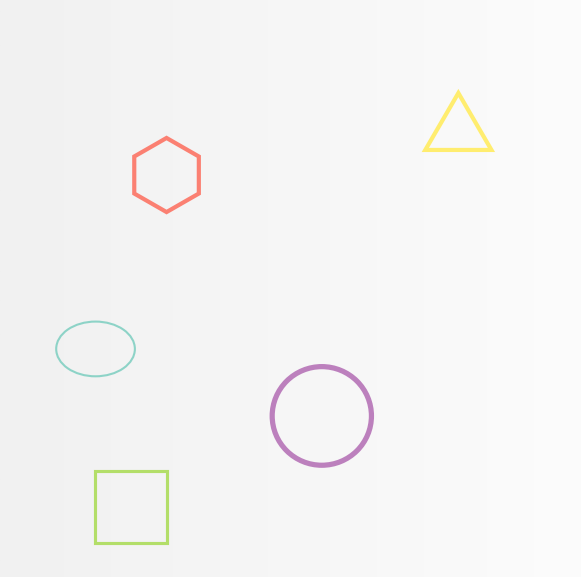[{"shape": "oval", "thickness": 1, "radius": 0.34, "center": [0.164, 0.395]}, {"shape": "hexagon", "thickness": 2, "radius": 0.32, "center": [0.287, 0.696]}, {"shape": "square", "thickness": 1.5, "radius": 0.31, "center": [0.225, 0.122]}, {"shape": "circle", "thickness": 2.5, "radius": 0.43, "center": [0.554, 0.279]}, {"shape": "triangle", "thickness": 2, "radius": 0.33, "center": [0.789, 0.772]}]